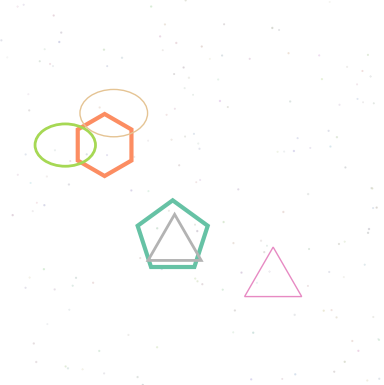[{"shape": "pentagon", "thickness": 3, "radius": 0.48, "center": [0.449, 0.384]}, {"shape": "hexagon", "thickness": 3, "radius": 0.4, "center": [0.272, 0.623]}, {"shape": "triangle", "thickness": 1, "radius": 0.43, "center": [0.709, 0.273]}, {"shape": "oval", "thickness": 2, "radius": 0.39, "center": [0.17, 0.623]}, {"shape": "oval", "thickness": 1, "radius": 0.44, "center": [0.296, 0.706]}, {"shape": "triangle", "thickness": 2, "radius": 0.4, "center": [0.454, 0.363]}]